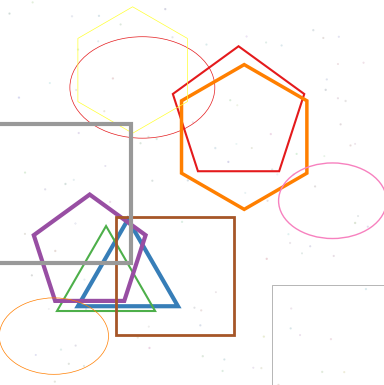[{"shape": "pentagon", "thickness": 1.5, "radius": 0.9, "center": [0.62, 0.7]}, {"shape": "oval", "thickness": 0.5, "radius": 0.94, "center": [0.37, 0.773]}, {"shape": "triangle", "thickness": 3, "radius": 0.75, "center": [0.332, 0.28]}, {"shape": "triangle", "thickness": 1.5, "radius": 0.74, "center": [0.275, 0.266]}, {"shape": "pentagon", "thickness": 3, "radius": 0.76, "center": [0.233, 0.342]}, {"shape": "oval", "thickness": 0.5, "radius": 0.71, "center": [0.14, 0.127]}, {"shape": "hexagon", "thickness": 2.5, "radius": 0.94, "center": [0.634, 0.644]}, {"shape": "hexagon", "thickness": 0.5, "radius": 0.82, "center": [0.345, 0.818]}, {"shape": "square", "thickness": 2, "radius": 0.77, "center": [0.453, 0.283]}, {"shape": "oval", "thickness": 1, "radius": 0.7, "center": [0.864, 0.479]}, {"shape": "square", "thickness": 3, "radius": 0.9, "center": [0.161, 0.497]}, {"shape": "square", "thickness": 0.5, "radius": 0.78, "center": [0.864, 0.103]}]